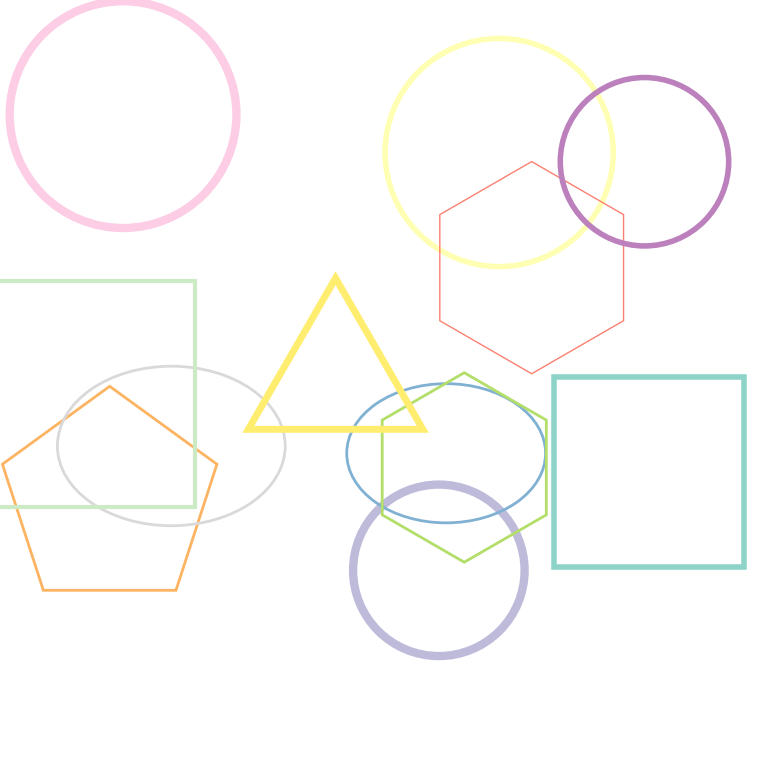[{"shape": "square", "thickness": 2, "radius": 0.62, "center": [0.843, 0.387]}, {"shape": "circle", "thickness": 2, "radius": 0.74, "center": [0.648, 0.802]}, {"shape": "circle", "thickness": 3, "radius": 0.56, "center": [0.57, 0.259]}, {"shape": "hexagon", "thickness": 0.5, "radius": 0.69, "center": [0.69, 0.652]}, {"shape": "oval", "thickness": 1, "radius": 0.65, "center": [0.579, 0.411]}, {"shape": "pentagon", "thickness": 1, "radius": 0.73, "center": [0.142, 0.352]}, {"shape": "hexagon", "thickness": 1, "radius": 0.62, "center": [0.603, 0.393]}, {"shape": "circle", "thickness": 3, "radius": 0.74, "center": [0.16, 0.851]}, {"shape": "oval", "thickness": 1, "radius": 0.74, "center": [0.222, 0.421]}, {"shape": "circle", "thickness": 2, "radius": 0.55, "center": [0.837, 0.79]}, {"shape": "square", "thickness": 1.5, "radius": 0.73, "center": [0.107, 0.488]}, {"shape": "triangle", "thickness": 2.5, "radius": 0.65, "center": [0.436, 0.508]}]